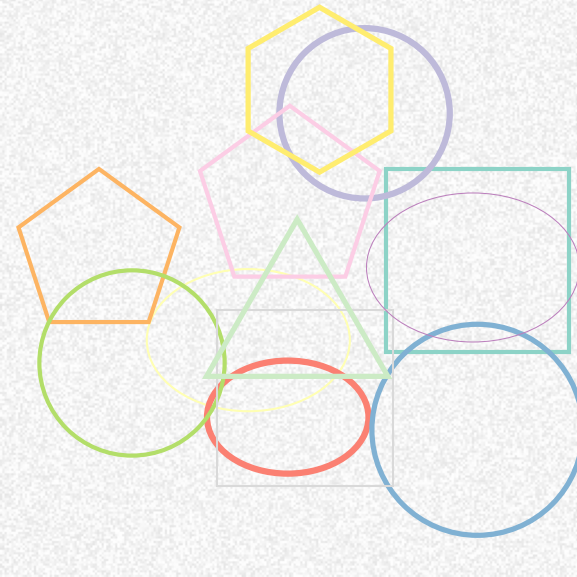[{"shape": "square", "thickness": 2, "radius": 0.79, "center": [0.827, 0.548]}, {"shape": "oval", "thickness": 1, "radius": 0.88, "center": [0.43, 0.41]}, {"shape": "circle", "thickness": 3, "radius": 0.74, "center": [0.631, 0.803]}, {"shape": "oval", "thickness": 3, "radius": 0.7, "center": [0.498, 0.277]}, {"shape": "circle", "thickness": 2.5, "radius": 0.91, "center": [0.827, 0.255]}, {"shape": "pentagon", "thickness": 2, "radius": 0.73, "center": [0.171, 0.56]}, {"shape": "circle", "thickness": 2, "radius": 0.8, "center": [0.229, 0.371]}, {"shape": "pentagon", "thickness": 2, "radius": 0.82, "center": [0.502, 0.652]}, {"shape": "square", "thickness": 1, "radius": 0.76, "center": [0.529, 0.31]}, {"shape": "oval", "thickness": 0.5, "radius": 0.92, "center": [0.819, 0.536]}, {"shape": "triangle", "thickness": 2.5, "radius": 0.91, "center": [0.515, 0.438]}, {"shape": "hexagon", "thickness": 2.5, "radius": 0.71, "center": [0.553, 0.844]}]